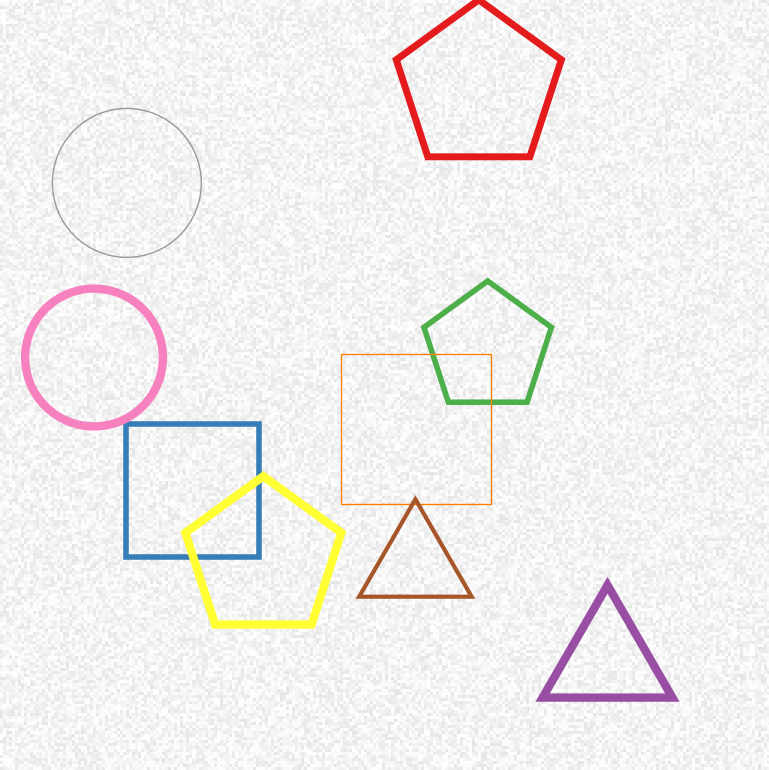[{"shape": "pentagon", "thickness": 2.5, "radius": 0.56, "center": [0.622, 0.888]}, {"shape": "square", "thickness": 2, "radius": 0.43, "center": [0.25, 0.363]}, {"shape": "pentagon", "thickness": 2, "radius": 0.43, "center": [0.633, 0.548]}, {"shape": "triangle", "thickness": 3, "radius": 0.49, "center": [0.789, 0.143]}, {"shape": "square", "thickness": 0.5, "radius": 0.49, "center": [0.54, 0.443]}, {"shape": "pentagon", "thickness": 3, "radius": 0.53, "center": [0.342, 0.275]}, {"shape": "triangle", "thickness": 1.5, "radius": 0.42, "center": [0.539, 0.267]}, {"shape": "circle", "thickness": 3, "radius": 0.45, "center": [0.122, 0.536]}, {"shape": "circle", "thickness": 0.5, "radius": 0.48, "center": [0.165, 0.762]}]